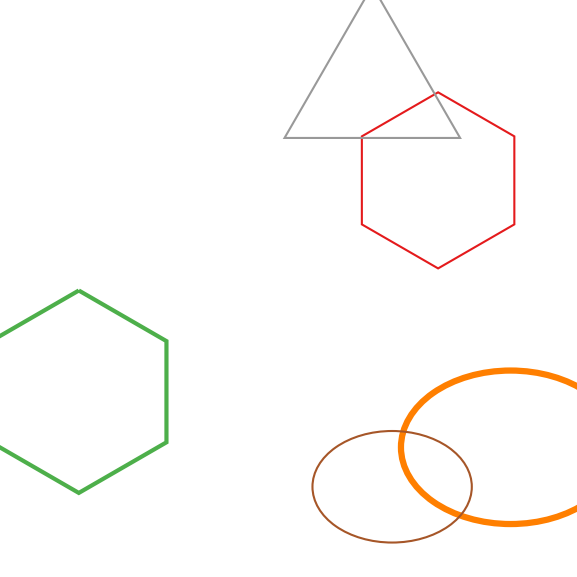[{"shape": "hexagon", "thickness": 1, "radius": 0.76, "center": [0.759, 0.687]}, {"shape": "hexagon", "thickness": 2, "radius": 0.88, "center": [0.136, 0.321]}, {"shape": "oval", "thickness": 3, "radius": 0.95, "center": [0.884, 0.225]}, {"shape": "oval", "thickness": 1, "radius": 0.69, "center": [0.679, 0.156]}, {"shape": "triangle", "thickness": 1, "radius": 0.88, "center": [0.645, 0.848]}]